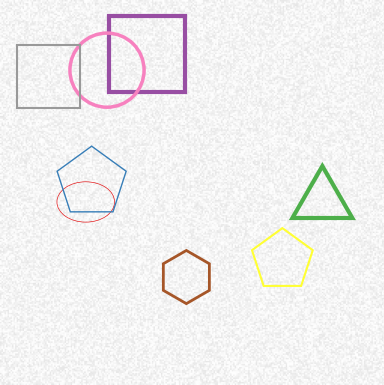[{"shape": "oval", "thickness": 0.5, "radius": 0.37, "center": [0.223, 0.475]}, {"shape": "pentagon", "thickness": 1, "radius": 0.47, "center": [0.238, 0.526]}, {"shape": "triangle", "thickness": 3, "radius": 0.45, "center": [0.837, 0.479]}, {"shape": "square", "thickness": 3, "radius": 0.49, "center": [0.382, 0.86]}, {"shape": "pentagon", "thickness": 1.5, "radius": 0.41, "center": [0.733, 0.325]}, {"shape": "hexagon", "thickness": 2, "radius": 0.35, "center": [0.484, 0.28]}, {"shape": "circle", "thickness": 2.5, "radius": 0.48, "center": [0.278, 0.818]}, {"shape": "square", "thickness": 1.5, "radius": 0.41, "center": [0.127, 0.802]}]